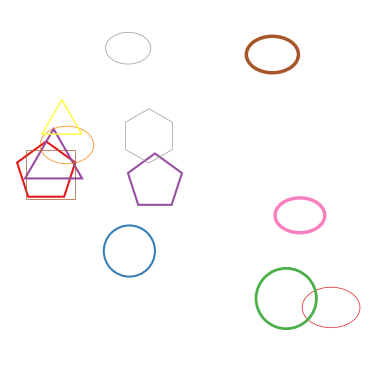[{"shape": "pentagon", "thickness": 1.5, "radius": 0.4, "center": [0.12, 0.553]}, {"shape": "oval", "thickness": 0.5, "radius": 0.38, "center": [0.86, 0.201]}, {"shape": "circle", "thickness": 1.5, "radius": 0.33, "center": [0.336, 0.348]}, {"shape": "circle", "thickness": 2, "radius": 0.39, "center": [0.743, 0.225]}, {"shape": "triangle", "thickness": 1.5, "radius": 0.43, "center": [0.139, 0.579]}, {"shape": "pentagon", "thickness": 1.5, "radius": 0.37, "center": [0.402, 0.528]}, {"shape": "oval", "thickness": 0.5, "radius": 0.35, "center": [0.174, 0.623]}, {"shape": "triangle", "thickness": 1, "radius": 0.3, "center": [0.161, 0.681]}, {"shape": "square", "thickness": 0.5, "radius": 0.32, "center": [0.132, 0.546]}, {"shape": "oval", "thickness": 2.5, "radius": 0.34, "center": [0.708, 0.858]}, {"shape": "oval", "thickness": 2.5, "radius": 0.32, "center": [0.779, 0.441]}, {"shape": "oval", "thickness": 0.5, "radius": 0.29, "center": [0.333, 0.875]}, {"shape": "hexagon", "thickness": 0.5, "radius": 0.35, "center": [0.387, 0.647]}]